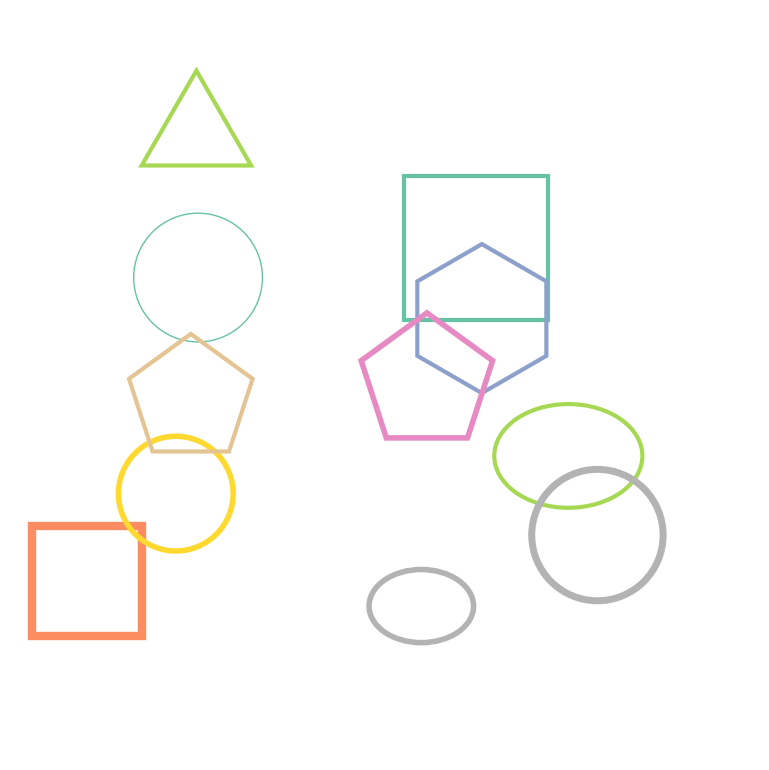[{"shape": "circle", "thickness": 0.5, "radius": 0.42, "center": [0.257, 0.64]}, {"shape": "square", "thickness": 1.5, "radius": 0.47, "center": [0.618, 0.678]}, {"shape": "square", "thickness": 3, "radius": 0.36, "center": [0.113, 0.245]}, {"shape": "hexagon", "thickness": 1.5, "radius": 0.48, "center": [0.626, 0.586]}, {"shape": "pentagon", "thickness": 2, "radius": 0.45, "center": [0.554, 0.504]}, {"shape": "triangle", "thickness": 1.5, "radius": 0.41, "center": [0.255, 0.826]}, {"shape": "oval", "thickness": 1.5, "radius": 0.48, "center": [0.738, 0.408]}, {"shape": "circle", "thickness": 2, "radius": 0.37, "center": [0.228, 0.359]}, {"shape": "pentagon", "thickness": 1.5, "radius": 0.42, "center": [0.248, 0.482]}, {"shape": "oval", "thickness": 2, "radius": 0.34, "center": [0.547, 0.213]}, {"shape": "circle", "thickness": 2.5, "radius": 0.43, "center": [0.776, 0.305]}]